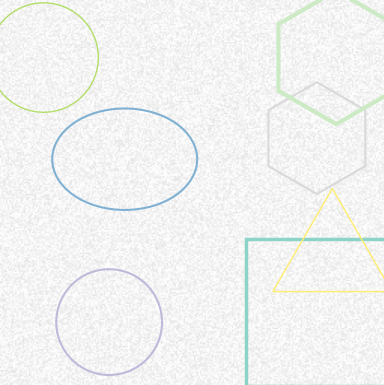[{"shape": "square", "thickness": 2.5, "radius": 0.95, "center": [0.829, 0.188]}, {"shape": "circle", "thickness": 1.5, "radius": 0.69, "center": [0.283, 0.163]}, {"shape": "oval", "thickness": 1.5, "radius": 0.94, "center": [0.324, 0.586]}, {"shape": "circle", "thickness": 1, "radius": 0.71, "center": [0.113, 0.851]}, {"shape": "hexagon", "thickness": 1.5, "radius": 0.73, "center": [0.823, 0.641]}, {"shape": "hexagon", "thickness": 3, "radius": 0.87, "center": [0.873, 0.851]}, {"shape": "triangle", "thickness": 1, "radius": 0.89, "center": [0.863, 0.332]}]